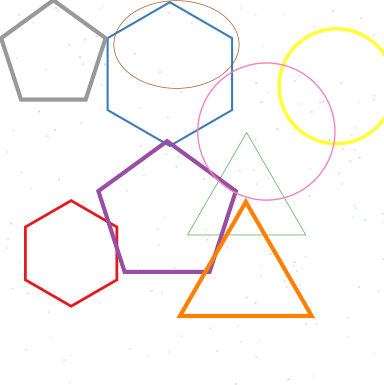[{"shape": "hexagon", "thickness": 2, "radius": 0.69, "center": [0.185, 0.342]}, {"shape": "hexagon", "thickness": 1.5, "radius": 0.93, "center": [0.441, 0.808]}, {"shape": "triangle", "thickness": 0.5, "radius": 0.89, "center": [0.641, 0.478]}, {"shape": "pentagon", "thickness": 3, "radius": 0.94, "center": [0.434, 0.446]}, {"shape": "triangle", "thickness": 3, "radius": 0.99, "center": [0.639, 0.278]}, {"shape": "circle", "thickness": 2.5, "radius": 0.75, "center": [0.874, 0.776]}, {"shape": "oval", "thickness": 0.5, "radius": 0.81, "center": [0.458, 0.884]}, {"shape": "circle", "thickness": 1, "radius": 0.89, "center": [0.692, 0.658]}, {"shape": "pentagon", "thickness": 3, "radius": 0.71, "center": [0.139, 0.857]}]